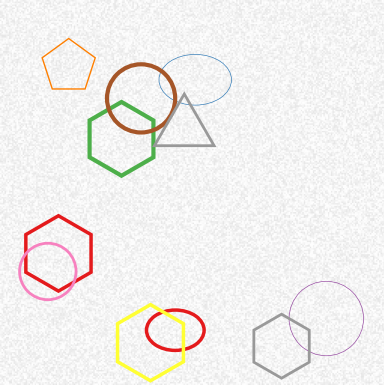[{"shape": "hexagon", "thickness": 2.5, "radius": 0.49, "center": [0.152, 0.342]}, {"shape": "oval", "thickness": 2.5, "radius": 0.37, "center": [0.455, 0.142]}, {"shape": "oval", "thickness": 0.5, "radius": 0.47, "center": [0.507, 0.793]}, {"shape": "hexagon", "thickness": 3, "radius": 0.48, "center": [0.316, 0.639]}, {"shape": "circle", "thickness": 0.5, "radius": 0.48, "center": [0.848, 0.173]}, {"shape": "pentagon", "thickness": 1, "radius": 0.36, "center": [0.178, 0.828]}, {"shape": "hexagon", "thickness": 2.5, "radius": 0.49, "center": [0.391, 0.11]}, {"shape": "circle", "thickness": 3, "radius": 0.44, "center": [0.366, 0.744]}, {"shape": "circle", "thickness": 2, "radius": 0.37, "center": [0.124, 0.295]}, {"shape": "triangle", "thickness": 2, "radius": 0.45, "center": [0.479, 0.666]}, {"shape": "hexagon", "thickness": 2, "radius": 0.42, "center": [0.731, 0.101]}]